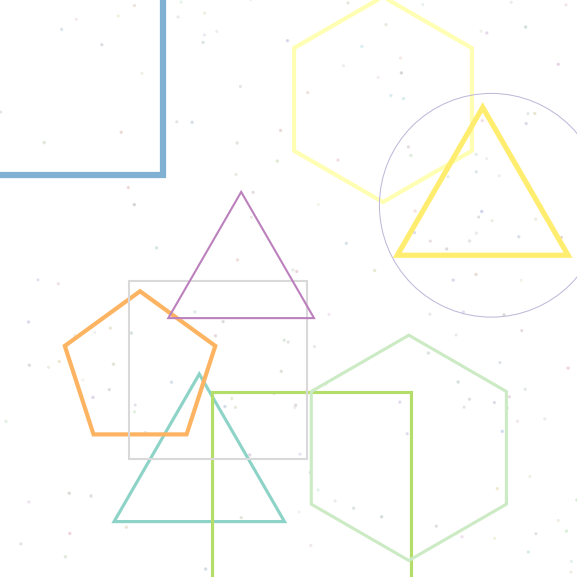[{"shape": "triangle", "thickness": 1.5, "radius": 0.85, "center": [0.345, 0.181]}, {"shape": "hexagon", "thickness": 2, "radius": 0.89, "center": [0.663, 0.827]}, {"shape": "circle", "thickness": 0.5, "radius": 0.97, "center": [0.851, 0.644]}, {"shape": "square", "thickness": 3, "radius": 0.87, "center": [0.108, 0.87]}, {"shape": "pentagon", "thickness": 2, "radius": 0.69, "center": [0.243, 0.358]}, {"shape": "square", "thickness": 1.5, "radius": 0.86, "center": [0.539, 0.149]}, {"shape": "square", "thickness": 1, "radius": 0.77, "center": [0.377, 0.358]}, {"shape": "triangle", "thickness": 1, "radius": 0.73, "center": [0.418, 0.521]}, {"shape": "hexagon", "thickness": 1.5, "radius": 0.98, "center": [0.708, 0.224]}, {"shape": "triangle", "thickness": 2.5, "radius": 0.85, "center": [0.836, 0.643]}]